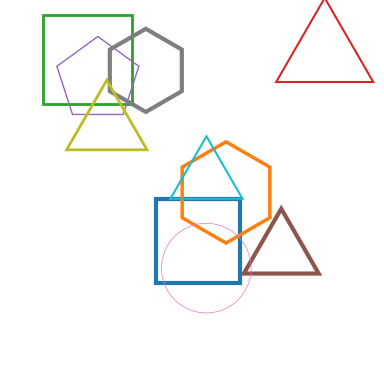[{"shape": "square", "thickness": 3, "radius": 0.55, "center": [0.514, 0.374]}, {"shape": "hexagon", "thickness": 2.5, "radius": 0.66, "center": [0.587, 0.5]}, {"shape": "square", "thickness": 2, "radius": 0.58, "center": [0.227, 0.845]}, {"shape": "triangle", "thickness": 1.5, "radius": 0.73, "center": [0.843, 0.86]}, {"shape": "pentagon", "thickness": 1, "radius": 0.56, "center": [0.254, 0.793]}, {"shape": "triangle", "thickness": 3, "radius": 0.56, "center": [0.731, 0.346]}, {"shape": "circle", "thickness": 0.5, "radius": 0.58, "center": [0.536, 0.304]}, {"shape": "hexagon", "thickness": 3, "radius": 0.54, "center": [0.379, 0.817]}, {"shape": "triangle", "thickness": 2, "radius": 0.6, "center": [0.277, 0.671]}, {"shape": "triangle", "thickness": 1.5, "radius": 0.54, "center": [0.536, 0.538]}]